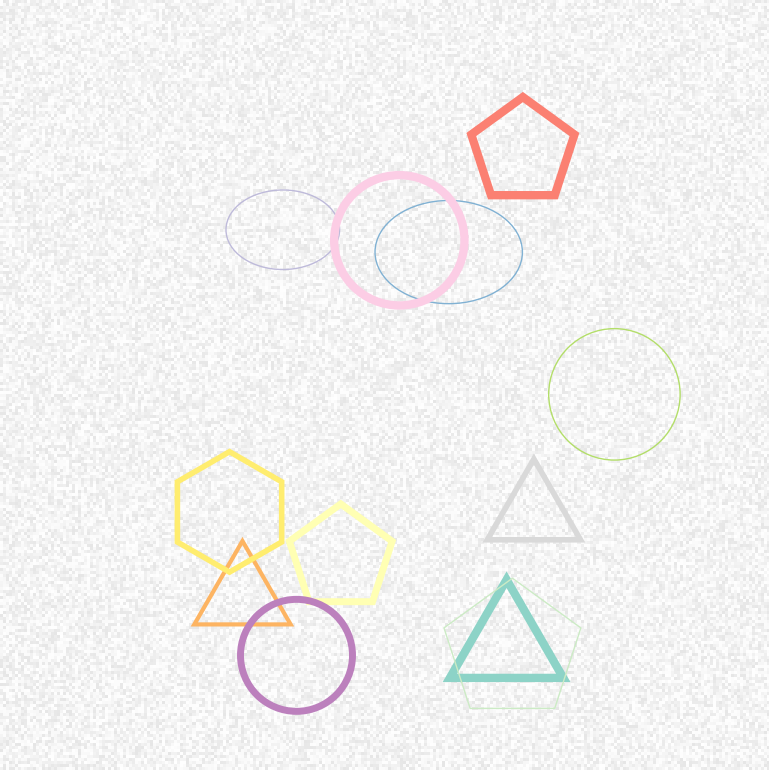[{"shape": "triangle", "thickness": 3, "radius": 0.43, "center": [0.658, 0.162]}, {"shape": "pentagon", "thickness": 2.5, "radius": 0.35, "center": [0.443, 0.275]}, {"shape": "oval", "thickness": 0.5, "radius": 0.37, "center": [0.367, 0.702]}, {"shape": "pentagon", "thickness": 3, "radius": 0.35, "center": [0.679, 0.804]}, {"shape": "oval", "thickness": 0.5, "radius": 0.48, "center": [0.583, 0.673]}, {"shape": "triangle", "thickness": 1.5, "radius": 0.36, "center": [0.315, 0.225]}, {"shape": "circle", "thickness": 0.5, "radius": 0.43, "center": [0.798, 0.488]}, {"shape": "circle", "thickness": 3, "radius": 0.42, "center": [0.519, 0.688]}, {"shape": "triangle", "thickness": 2, "radius": 0.35, "center": [0.693, 0.334]}, {"shape": "circle", "thickness": 2.5, "radius": 0.36, "center": [0.385, 0.149]}, {"shape": "pentagon", "thickness": 0.5, "radius": 0.47, "center": [0.665, 0.156]}, {"shape": "hexagon", "thickness": 2, "radius": 0.39, "center": [0.298, 0.335]}]